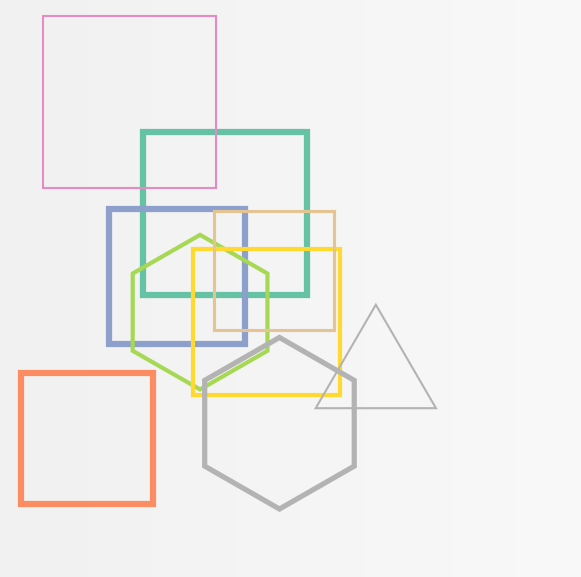[{"shape": "square", "thickness": 3, "radius": 0.71, "center": [0.388, 0.629]}, {"shape": "square", "thickness": 3, "radius": 0.57, "center": [0.149, 0.239]}, {"shape": "square", "thickness": 3, "radius": 0.58, "center": [0.305, 0.52]}, {"shape": "square", "thickness": 1, "radius": 0.74, "center": [0.223, 0.822]}, {"shape": "hexagon", "thickness": 2, "radius": 0.67, "center": [0.344, 0.459]}, {"shape": "square", "thickness": 2, "radius": 0.63, "center": [0.458, 0.442]}, {"shape": "square", "thickness": 1.5, "radius": 0.51, "center": [0.471, 0.531]}, {"shape": "triangle", "thickness": 1, "radius": 0.6, "center": [0.647, 0.352]}, {"shape": "hexagon", "thickness": 2.5, "radius": 0.74, "center": [0.481, 0.266]}]